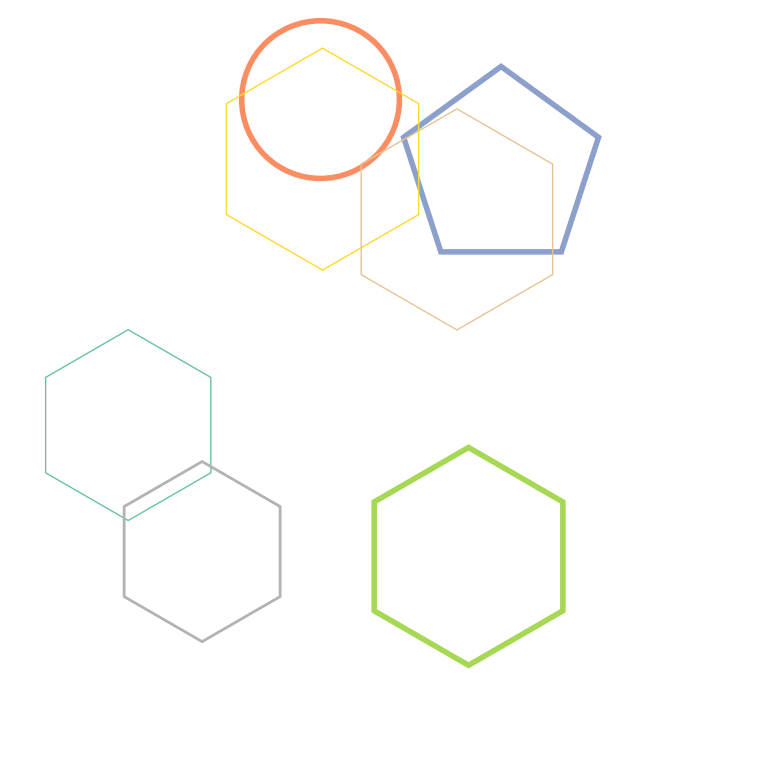[{"shape": "hexagon", "thickness": 0.5, "radius": 0.62, "center": [0.167, 0.448]}, {"shape": "circle", "thickness": 2, "radius": 0.51, "center": [0.416, 0.871]}, {"shape": "pentagon", "thickness": 2, "radius": 0.67, "center": [0.651, 0.781]}, {"shape": "hexagon", "thickness": 2, "radius": 0.71, "center": [0.608, 0.277]}, {"shape": "hexagon", "thickness": 0.5, "radius": 0.72, "center": [0.419, 0.793]}, {"shape": "hexagon", "thickness": 0.5, "radius": 0.72, "center": [0.593, 0.715]}, {"shape": "hexagon", "thickness": 1, "radius": 0.58, "center": [0.262, 0.284]}]